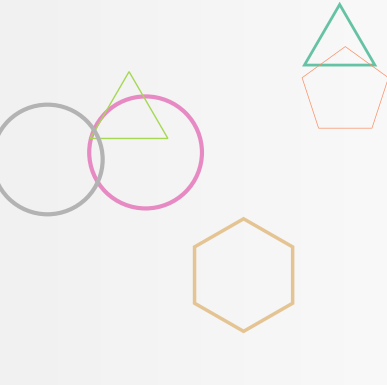[{"shape": "triangle", "thickness": 2, "radius": 0.52, "center": [0.877, 0.883]}, {"shape": "pentagon", "thickness": 0.5, "radius": 0.59, "center": [0.891, 0.762]}, {"shape": "circle", "thickness": 3, "radius": 0.73, "center": [0.376, 0.604]}, {"shape": "triangle", "thickness": 1, "radius": 0.58, "center": [0.333, 0.698]}, {"shape": "hexagon", "thickness": 2.5, "radius": 0.73, "center": [0.629, 0.286]}, {"shape": "circle", "thickness": 3, "radius": 0.71, "center": [0.123, 0.586]}]